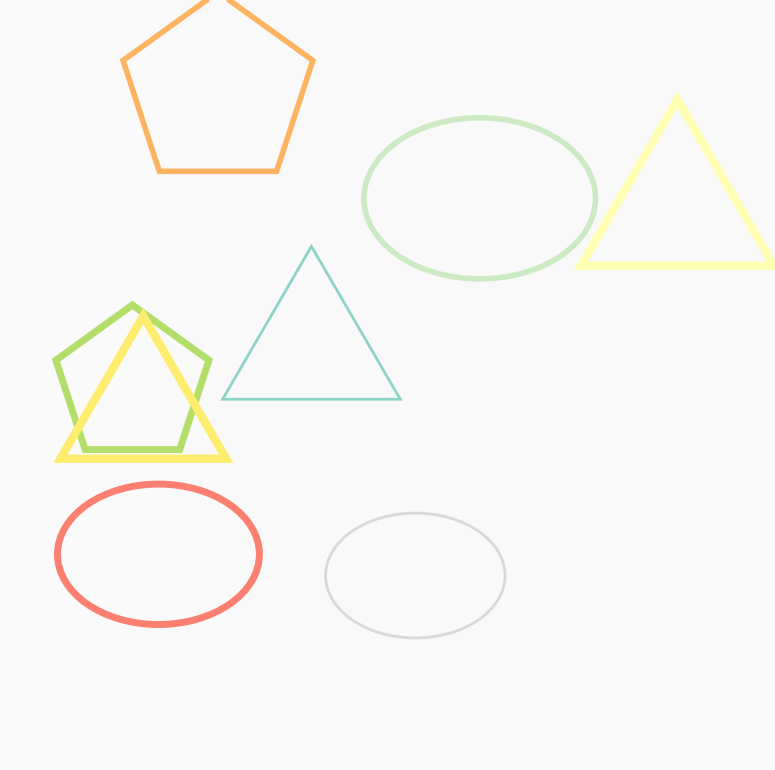[{"shape": "triangle", "thickness": 1, "radius": 0.66, "center": [0.402, 0.548]}, {"shape": "triangle", "thickness": 3, "radius": 0.72, "center": [0.874, 0.727]}, {"shape": "oval", "thickness": 2.5, "radius": 0.65, "center": [0.204, 0.28]}, {"shape": "pentagon", "thickness": 2, "radius": 0.64, "center": [0.281, 0.882]}, {"shape": "pentagon", "thickness": 2.5, "radius": 0.52, "center": [0.171, 0.5]}, {"shape": "oval", "thickness": 1, "radius": 0.58, "center": [0.536, 0.253]}, {"shape": "oval", "thickness": 2, "radius": 0.75, "center": [0.619, 0.742]}, {"shape": "triangle", "thickness": 3, "radius": 0.62, "center": [0.185, 0.466]}]